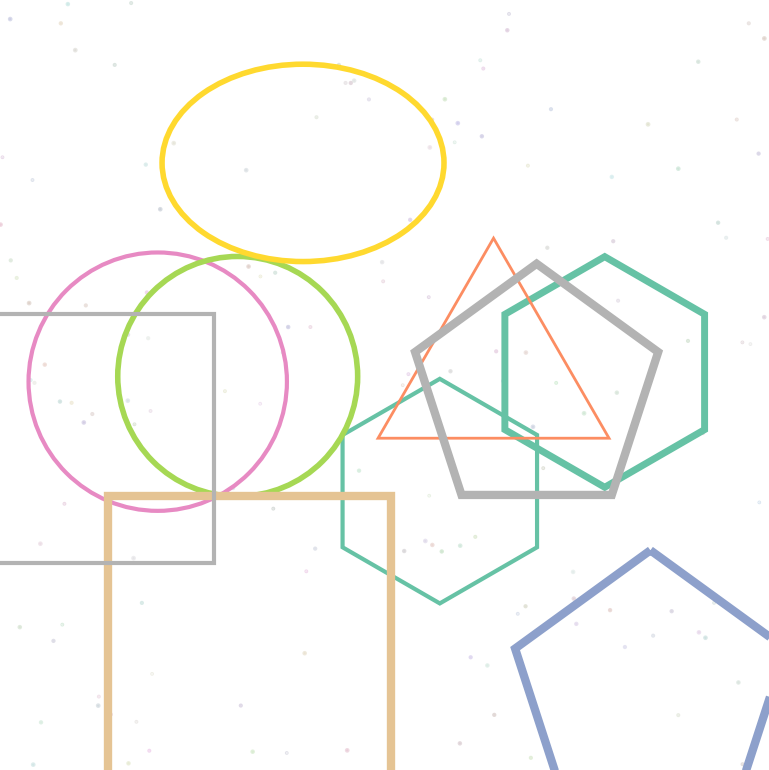[{"shape": "hexagon", "thickness": 1.5, "radius": 0.73, "center": [0.571, 0.362]}, {"shape": "hexagon", "thickness": 2.5, "radius": 0.75, "center": [0.785, 0.517]}, {"shape": "triangle", "thickness": 1, "radius": 0.87, "center": [0.641, 0.517]}, {"shape": "pentagon", "thickness": 3, "radius": 0.92, "center": [0.845, 0.101]}, {"shape": "circle", "thickness": 1.5, "radius": 0.84, "center": [0.205, 0.504]}, {"shape": "circle", "thickness": 2, "radius": 0.78, "center": [0.309, 0.511]}, {"shape": "oval", "thickness": 2, "radius": 0.92, "center": [0.394, 0.788]}, {"shape": "square", "thickness": 3, "radius": 0.92, "center": [0.324, 0.172]}, {"shape": "pentagon", "thickness": 3, "radius": 0.83, "center": [0.697, 0.492]}, {"shape": "square", "thickness": 1.5, "radius": 0.81, "center": [0.116, 0.43]}]